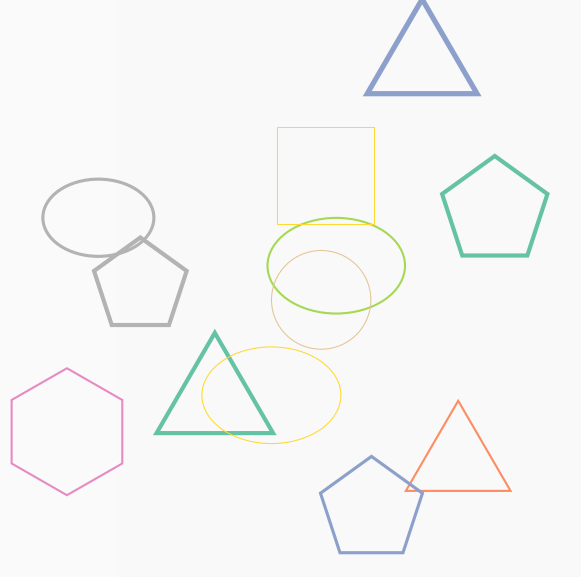[{"shape": "triangle", "thickness": 2, "radius": 0.58, "center": [0.37, 0.307]}, {"shape": "pentagon", "thickness": 2, "radius": 0.48, "center": [0.851, 0.634]}, {"shape": "triangle", "thickness": 1, "radius": 0.52, "center": [0.788, 0.201]}, {"shape": "triangle", "thickness": 2.5, "radius": 0.55, "center": [0.726, 0.891]}, {"shape": "pentagon", "thickness": 1.5, "radius": 0.46, "center": [0.639, 0.117]}, {"shape": "hexagon", "thickness": 1, "radius": 0.55, "center": [0.115, 0.252]}, {"shape": "oval", "thickness": 1, "radius": 0.59, "center": [0.579, 0.539]}, {"shape": "square", "thickness": 0.5, "radius": 0.42, "center": [0.56, 0.695]}, {"shape": "oval", "thickness": 0.5, "radius": 0.6, "center": [0.467, 0.315]}, {"shape": "circle", "thickness": 0.5, "radius": 0.43, "center": [0.553, 0.48]}, {"shape": "oval", "thickness": 1.5, "radius": 0.48, "center": [0.169, 0.622]}, {"shape": "pentagon", "thickness": 2, "radius": 0.42, "center": [0.241, 0.504]}]